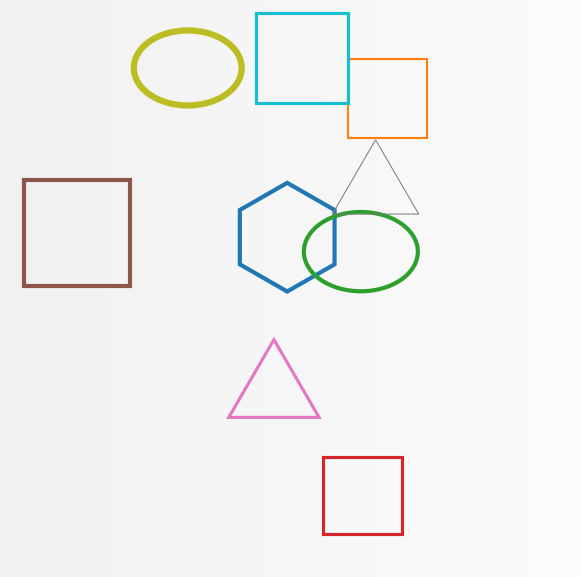[{"shape": "hexagon", "thickness": 2, "radius": 0.47, "center": [0.494, 0.588]}, {"shape": "square", "thickness": 1, "radius": 0.34, "center": [0.667, 0.829]}, {"shape": "oval", "thickness": 2, "radius": 0.49, "center": [0.621, 0.563]}, {"shape": "square", "thickness": 1.5, "radius": 0.34, "center": [0.624, 0.141]}, {"shape": "square", "thickness": 2, "radius": 0.46, "center": [0.133, 0.595]}, {"shape": "triangle", "thickness": 1.5, "radius": 0.45, "center": [0.471, 0.321]}, {"shape": "triangle", "thickness": 0.5, "radius": 0.43, "center": [0.646, 0.671]}, {"shape": "oval", "thickness": 3, "radius": 0.46, "center": [0.323, 0.881]}, {"shape": "square", "thickness": 1.5, "radius": 0.39, "center": [0.52, 0.899]}]